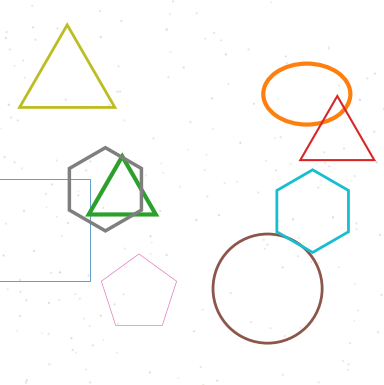[{"shape": "square", "thickness": 0.5, "radius": 0.67, "center": [0.1, 0.403]}, {"shape": "oval", "thickness": 3, "radius": 0.57, "center": [0.797, 0.756]}, {"shape": "triangle", "thickness": 3, "radius": 0.5, "center": [0.318, 0.493]}, {"shape": "triangle", "thickness": 1.5, "radius": 0.55, "center": [0.876, 0.64]}, {"shape": "circle", "thickness": 2, "radius": 0.71, "center": [0.695, 0.25]}, {"shape": "pentagon", "thickness": 0.5, "radius": 0.51, "center": [0.361, 0.238]}, {"shape": "hexagon", "thickness": 2.5, "radius": 0.54, "center": [0.274, 0.508]}, {"shape": "triangle", "thickness": 2, "radius": 0.71, "center": [0.175, 0.792]}, {"shape": "hexagon", "thickness": 2, "radius": 0.54, "center": [0.812, 0.452]}]